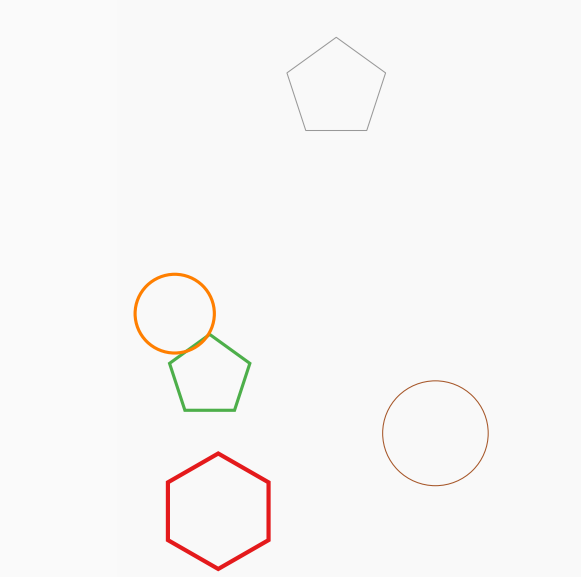[{"shape": "hexagon", "thickness": 2, "radius": 0.5, "center": [0.375, 0.114]}, {"shape": "pentagon", "thickness": 1.5, "radius": 0.36, "center": [0.361, 0.347]}, {"shape": "circle", "thickness": 1.5, "radius": 0.34, "center": [0.301, 0.456]}, {"shape": "circle", "thickness": 0.5, "radius": 0.45, "center": [0.749, 0.249]}, {"shape": "pentagon", "thickness": 0.5, "radius": 0.45, "center": [0.579, 0.845]}]